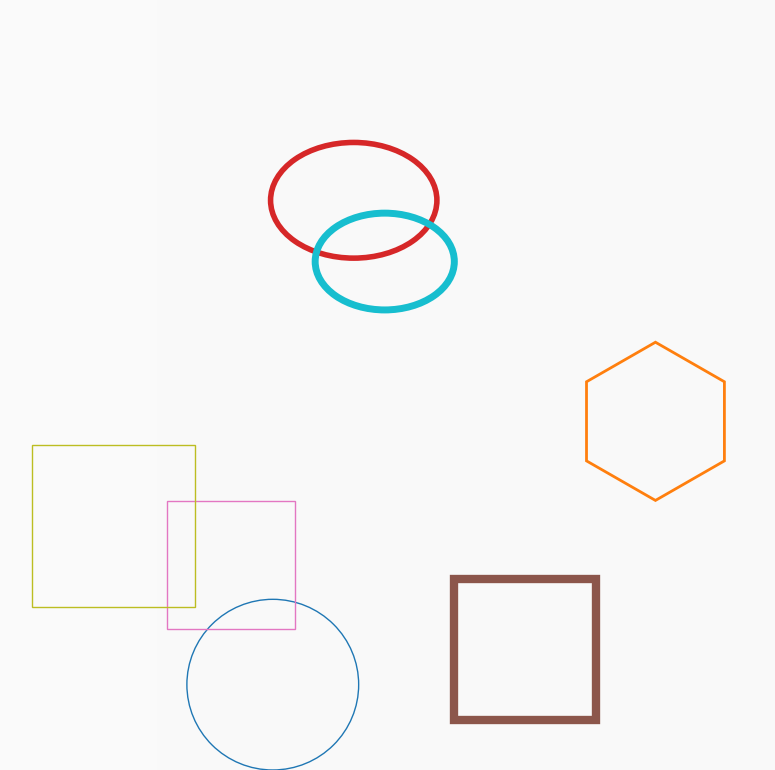[{"shape": "circle", "thickness": 0.5, "radius": 0.55, "center": [0.352, 0.111]}, {"shape": "hexagon", "thickness": 1, "radius": 0.51, "center": [0.846, 0.453]}, {"shape": "oval", "thickness": 2, "radius": 0.54, "center": [0.456, 0.74]}, {"shape": "square", "thickness": 3, "radius": 0.46, "center": [0.678, 0.157]}, {"shape": "square", "thickness": 0.5, "radius": 0.42, "center": [0.298, 0.266]}, {"shape": "square", "thickness": 0.5, "radius": 0.53, "center": [0.146, 0.317]}, {"shape": "oval", "thickness": 2.5, "radius": 0.45, "center": [0.496, 0.66]}]